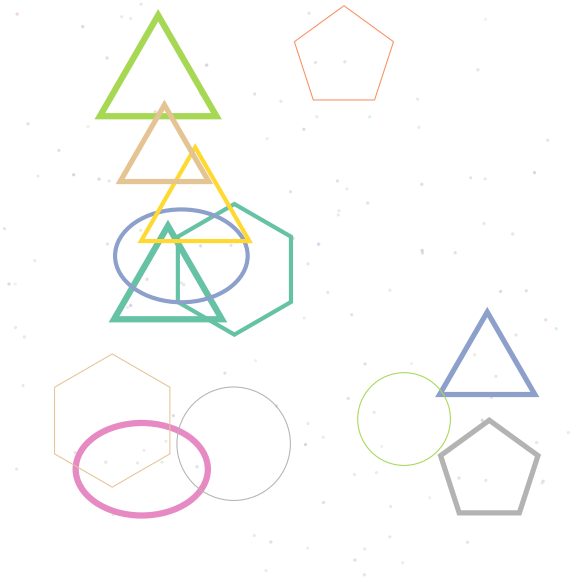[{"shape": "triangle", "thickness": 3, "radius": 0.54, "center": [0.291, 0.5]}, {"shape": "hexagon", "thickness": 2, "radius": 0.57, "center": [0.406, 0.533]}, {"shape": "pentagon", "thickness": 0.5, "radius": 0.45, "center": [0.596, 0.899]}, {"shape": "triangle", "thickness": 2.5, "radius": 0.48, "center": [0.844, 0.364]}, {"shape": "oval", "thickness": 2, "radius": 0.57, "center": [0.314, 0.556]}, {"shape": "oval", "thickness": 3, "radius": 0.57, "center": [0.245, 0.187]}, {"shape": "circle", "thickness": 0.5, "radius": 0.4, "center": [0.7, 0.273]}, {"shape": "triangle", "thickness": 3, "radius": 0.58, "center": [0.274, 0.856]}, {"shape": "triangle", "thickness": 2, "radius": 0.54, "center": [0.338, 0.636]}, {"shape": "hexagon", "thickness": 0.5, "radius": 0.58, "center": [0.194, 0.271]}, {"shape": "triangle", "thickness": 2.5, "radius": 0.44, "center": [0.285, 0.729]}, {"shape": "circle", "thickness": 0.5, "radius": 0.49, "center": [0.405, 0.231]}, {"shape": "pentagon", "thickness": 2.5, "radius": 0.44, "center": [0.847, 0.183]}]